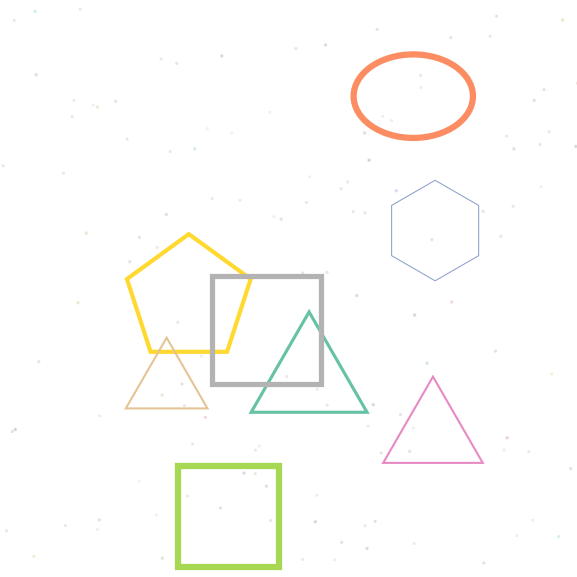[{"shape": "triangle", "thickness": 1.5, "radius": 0.58, "center": [0.535, 0.343]}, {"shape": "oval", "thickness": 3, "radius": 0.52, "center": [0.716, 0.833]}, {"shape": "hexagon", "thickness": 0.5, "radius": 0.44, "center": [0.753, 0.6]}, {"shape": "triangle", "thickness": 1, "radius": 0.5, "center": [0.75, 0.247]}, {"shape": "square", "thickness": 3, "radius": 0.44, "center": [0.396, 0.105]}, {"shape": "pentagon", "thickness": 2, "radius": 0.56, "center": [0.327, 0.481]}, {"shape": "triangle", "thickness": 1, "radius": 0.41, "center": [0.289, 0.333]}, {"shape": "square", "thickness": 2.5, "radius": 0.47, "center": [0.462, 0.428]}]